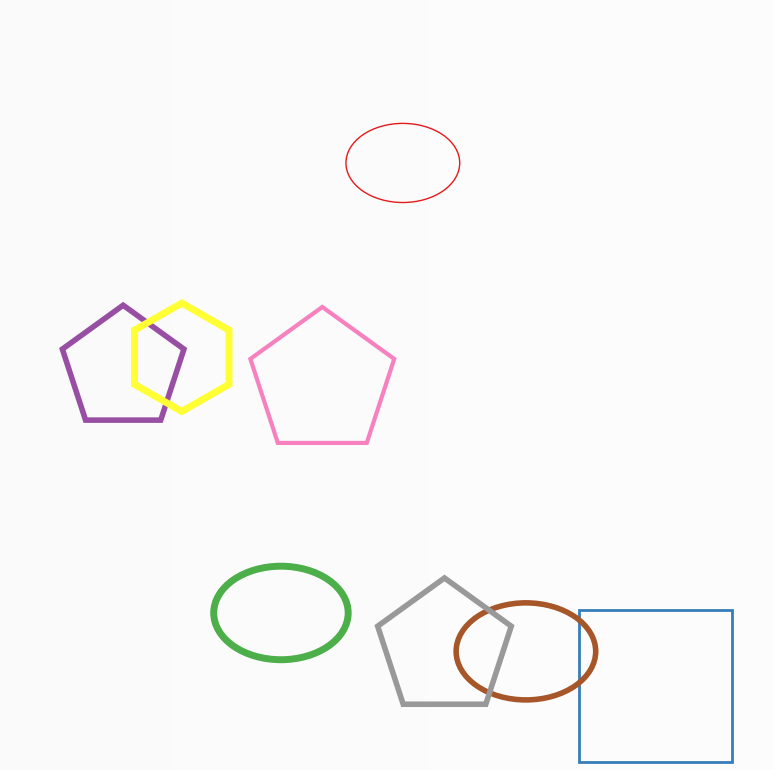[{"shape": "oval", "thickness": 0.5, "radius": 0.37, "center": [0.52, 0.788]}, {"shape": "square", "thickness": 1, "radius": 0.49, "center": [0.845, 0.109]}, {"shape": "oval", "thickness": 2.5, "radius": 0.43, "center": [0.363, 0.204]}, {"shape": "pentagon", "thickness": 2, "radius": 0.41, "center": [0.159, 0.521]}, {"shape": "hexagon", "thickness": 2.5, "radius": 0.35, "center": [0.235, 0.536]}, {"shape": "oval", "thickness": 2, "radius": 0.45, "center": [0.679, 0.154]}, {"shape": "pentagon", "thickness": 1.5, "radius": 0.49, "center": [0.416, 0.504]}, {"shape": "pentagon", "thickness": 2, "radius": 0.45, "center": [0.574, 0.159]}]